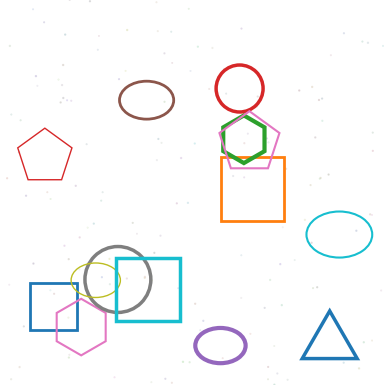[{"shape": "triangle", "thickness": 2.5, "radius": 0.41, "center": [0.856, 0.11]}, {"shape": "square", "thickness": 2, "radius": 0.31, "center": [0.139, 0.203]}, {"shape": "square", "thickness": 2, "radius": 0.41, "center": [0.656, 0.508]}, {"shape": "hexagon", "thickness": 3, "radius": 0.31, "center": [0.633, 0.638]}, {"shape": "circle", "thickness": 2.5, "radius": 0.31, "center": [0.622, 0.77]}, {"shape": "pentagon", "thickness": 1, "radius": 0.37, "center": [0.116, 0.593]}, {"shape": "oval", "thickness": 3, "radius": 0.33, "center": [0.573, 0.102]}, {"shape": "oval", "thickness": 2, "radius": 0.35, "center": [0.381, 0.74]}, {"shape": "pentagon", "thickness": 1.5, "radius": 0.41, "center": [0.648, 0.629]}, {"shape": "hexagon", "thickness": 1.5, "radius": 0.37, "center": [0.211, 0.15]}, {"shape": "circle", "thickness": 2.5, "radius": 0.43, "center": [0.306, 0.274]}, {"shape": "oval", "thickness": 1, "radius": 0.32, "center": [0.249, 0.272]}, {"shape": "oval", "thickness": 1.5, "radius": 0.43, "center": [0.881, 0.391]}, {"shape": "square", "thickness": 2.5, "radius": 0.41, "center": [0.385, 0.248]}]